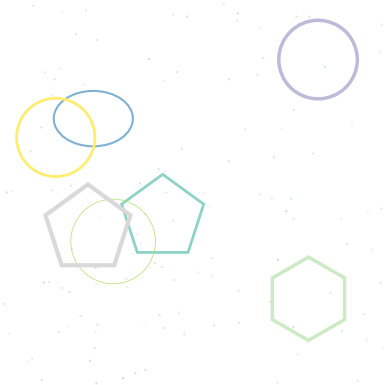[{"shape": "pentagon", "thickness": 2, "radius": 0.56, "center": [0.422, 0.435]}, {"shape": "circle", "thickness": 2.5, "radius": 0.51, "center": [0.826, 0.845]}, {"shape": "oval", "thickness": 1.5, "radius": 0.51, "center": [0.242, 0.692]}, {"shape": "circle", "thickness": 0.5, "radius": 0.55, "center": [0.294, 0.373]}, {"shape": "pentagon", "thickness": 3, "radius": 0.58, "center": [0.228, 0.405]}, {"shape": "hexagon", "thickness": 2.5, "radius": 0.54, "center": [0.801, 0.224]}, {"shape": "circle", "thickness": 2, "radius": 0.51, "center": [0.145, 0.643]}]